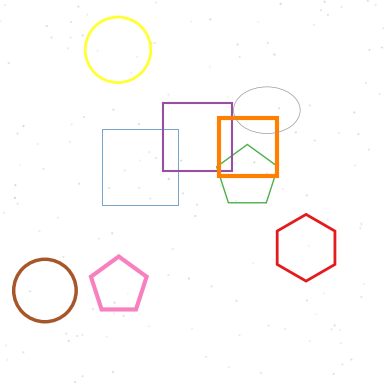[{"shape": "hexagon", "thickness": 2, "radius": 0.43, "center": [0.795, 0.357]}, {"shape": "square", "thickness": 0.5, "radius": 0.49, "center": [0.363, 0.565]}, {"shape": "pentagon", "thickness": 1, "radius": 0.42, "center": [0.642, 0.541]}, {"shape": "square", "thickness": 1.5, "radius": 0.45, "center": [0.512, 0.644]}, {"shape": "square", "thickness": 3, "radius": 0.38, "center": [0.644, 0.617]}, {"shape": "circle", "thickness": 2, "radius": 0.43, "center": [0.306, 0.871]}, {"shape": "circle", "thickness": 2.5, "radius": 0.41, "center": [0.117, 0.245]}, {"shape": "pentagon", "thickness": 3, "radius": 0.38, "center": [0.309, 0.258]}, {"shape": "oval", "thickness": 0.5, "radius": 0.43, "center": [0.693, 0.714]}]